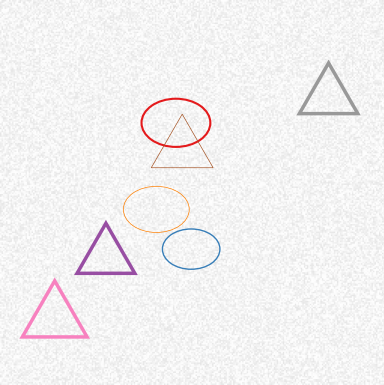[{"shape": "oval", "thickness": 1.5, "radius": 0.45, "center": [0.457, 0.681]}, {"shape": "oval", "thickness": 1, "radius": 0.37, "center": [0.497, 0.353]}, {"shape": "triangle", "thickness": 2.5, "radius": 0.43, "center": [0.275, 0.333]}, {"shape": "oval", "thickness": 0.5, "radius": 0.43, "center": [0.406, 0.456]}, {"shape": "triangle", "thickness": 0.5, "radius": 0.46, "center": [0.473, 0.611]}, {"shape": "triangle", "thickness": 2.5, "radius": 0.49, "center": [0.142, 0.173]}, {"shape": "triangle", "thickness": 2.5, "radius": 0.44, "center": [0.853, 0.749]}]